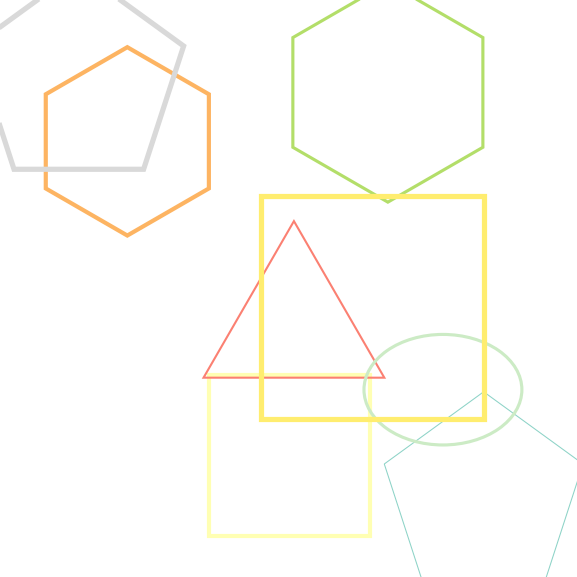[{"shape": "pentagon", "thickness": 0.5, "radius": 0.9, "center": [0.838, 0.14]}, {"shape": "square", "thickness": 2, "radius": 0.7, "center": [0.501, 0.21]}, {"shape": "triangle", "thickness": 1, "radius": 0.9, "center": [0.509, 0.436]}, {"shape": "hexagon", "thickness": 2, "radius": 0.82, "center": [0.22, 0.754]}, {"shape": "hexagon", "thickness": 1.5, "radius": 0.95, "center": [0.672, 0.839]}, {"shape": "pentagon", "thickness": 2.5, "radius": 0.95, "center": [0.136, 0.86]}, {"shape": "oval", "thickness": 1.5, "radius": 0.68, "center": [0.767, 0.324]}, {"shape": "square", "thickness": 2.5, "radius": 0.97, "center": [0.645, 0.467]}]